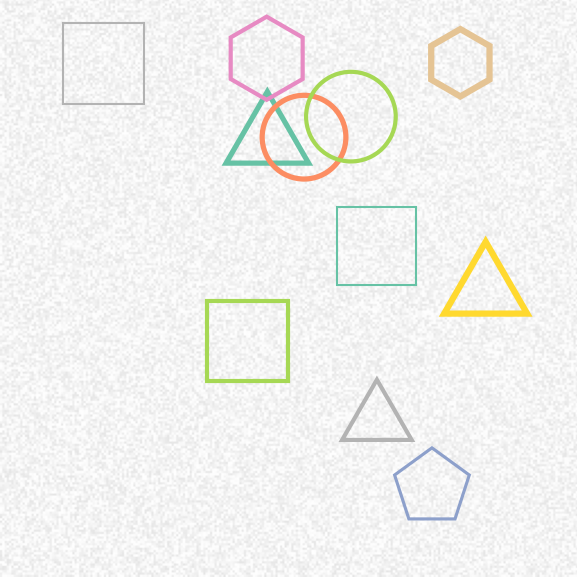[{"shape": "square", "thickness": 1, "radius": 0.34, "center": [0.653, 0.573]}, {"shape": "triangle", "thickness": 2.5, "radius": 0.41, "center": [0.463, 0.758]}, {"shape": "circle", "thickness": 2.5, "radius": 0.36, "center": [0.526, 0.762]}, {"shape": "pentagon", "thickness": 1.5, "radius": 0.34, "center": [0.748, 0.156]}, {"shape": "hexagon", "thickness": 2, "radius": 0.36, "center": [0.462, 0.898]}, {"shape": "square", "thickness": 2, "radius": 0.35, "center": [0.428, 0.409]}, {"shape": "circle", "thickness": 2, "radius": 0.39, "center": [0.608, 0.797]}, {"shape": "triangle", "thickness": 3, "radius": 0.41, "center": [0.841, 0.498]}, {"shape": "hexagon", "thickness": 3, "radius": 0.29, "center": [0.797, 0.89]}, {"shape": "square", "thickness": 1, "radius": 0.35, "center": [0.179, 0.889]}, {"shape": "triangle", "thickness": 2, "radius": 0.35, "center": [0.653, 0.272]}]